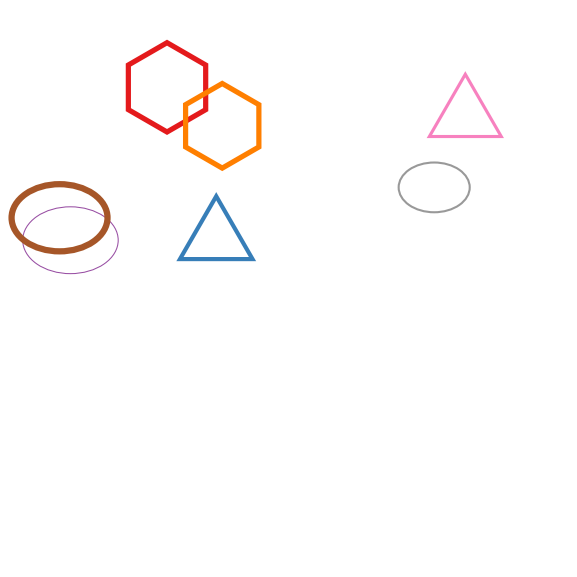[{"shape": "hexagon", "thickness": 2.5, "radius": 0.39, "center": [0.289, 0.848]}, {"shape": "triangle", "thickness": 2, "radius": 0.36, "center": [0.374, 0.587]}, {"shape": "oval", "thickness": 0.5, "radius": 0.41, "center": [0.122, 0.583]}, {"shape": "hexagon", "thickness": 2.5, "radius": 0.37, "center": [0.385, 0.781]}, {"shape": "oval", "thickness": 3, "radius": 0.42, "center": [0.103, 0.622]}, {"shape": "triangle", "thickness": 1.5, "radius": 0.36, "center": [0.806, 0.799]}, {"shape": "oval", "thickness": 1, "radius": 0.31, "center": [0.752, 0.675]}]